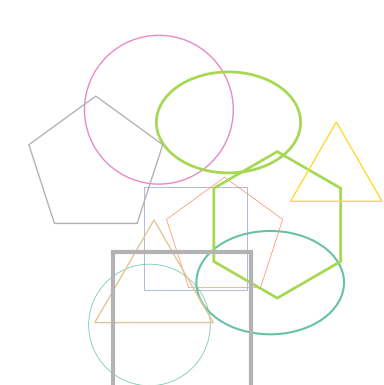[{"shape": "circle", "thickness": 0.5, "radius": 0.79, "center": [0.388, 0.156]}, {"shape": "oval", "thickness": 1.5, "radius": 0.96, "center": [0.702, 0.266]}, {"shape": "pentagon", "thickness": 0.5, "radius": 0.79, "center": [0.583, 0.381]}, {"shape": "square", "thickness": 0.5, "radius": 0.67, "center": [0.508, 0.381]}, {"shape": "circle", "thickness": 1, "radius": 0.97, "center": [0.413, 0.715]}, {"shape": "hexagon", "thickness": 2, "radius": 0.95, "center": [0.72, 0.416]}, {"shape": "oval", "thickness": 2, "radius": 0.94, "center": [0.593, 0.682]}, {"shape": "triangle", "thickness": 1, "radius": 0.69, "center": [0.874, 0.546]}, {"shape": "triangle", "thickness": 1, "radius": 0.89, "center": [0.4, 0.251]}, {"shape": "pentagon", "thickness": 1, "radius": 0.91, "center": [0.249, 0.568]}, {"shape": "square", "thickness": 3, "radius": 0.89, "center": [0.473, 0.167]}]